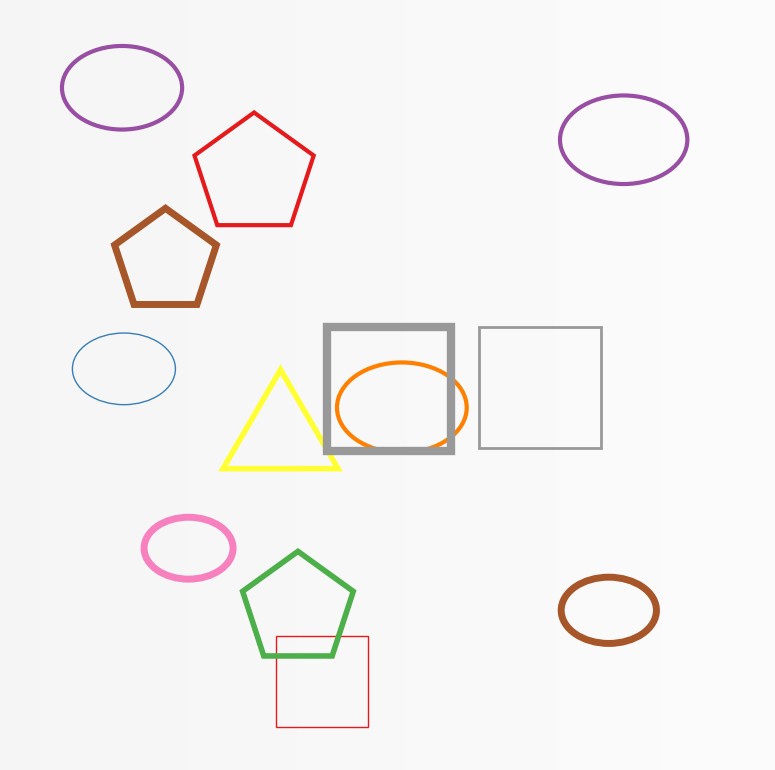[{"shape": "square", "thickness": 0.5, "radius": 0.3, "center": [0.416, 0.115]}, {"shape": "pentagon", "thickness": 1.5, "radius": 0.4, "center": [0.328, 0.773]}, {"shape": "oval", "thickness": 0.5, "radius": 0.33, "center": [0.16, 0.521]}, {"shape": "pentagon", "thickness": 2, "radius": 0.38, "center": [0.384, 0.209]}, {"shape": "oval", "thickness": 1.5, "radius": 0.41, "center": [0.805, 0.819]}, {"shape": "oval", "thickness": 1.5, "radius": 0.39, "center": [0.157, 0.886]}, {"shape": "oval", "thickness": 1.5, "radius": 0.42, "center": [0.519, 0.471]}, {"shape": "triangle", "thickness": 2, "radius": 0.43, "center": [0.362, 0.434]}, {"shape": "pentagon", "thickness": 2.5, "radius": 0.35, "center": [0.214, 0.66]}, {"shape": "oval", "thickness": 2.5, "radius": 0.31, "center": [0.786, 0.207]}, {"shape": "oval", "thickness": 2.5, "radius": 0.29, "center": [0.243, 0.288]}, {"shape": "square", "thickness": 3, "radius": 0.4, "center": [0.502, 0.495]}, {"shape": "square", "thickness": 1, "radius": 0.39, "center": [0.697, 0.497]}]